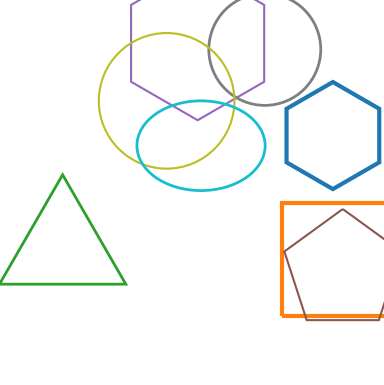[{"shape": "hexagon", "thickness": 3, "radius": 0.7, "center": [0.865, 0.648]}, {"shape": "square", "thickness": 3, "radius": 0.73, "center": [0.878, 0.326]}, {"shape": "triangle", "thickness": 2, "radius": 0.95, "center": [0.163, 0.357]}, {"shape": "hexagon", "thickness": 1.5, "radius": 1.0, "center": [0.513, 0.887]}, {"shape": "pentagon", "thickness": 1.5, "radius": 0.8, "center": [0.89, 0.298]}, {"shape": "circle", "thickness": 2, "radius": 0.73, "center": [0.688, 0.872]}, {"shape": "circle", "thickness": 1.5, "radius": 0.88, "center": [0.433, 0.738]}, {"shape": "oval", "thickness": 2, "radius": 0.83, "center": [0.522, 0.622]}]